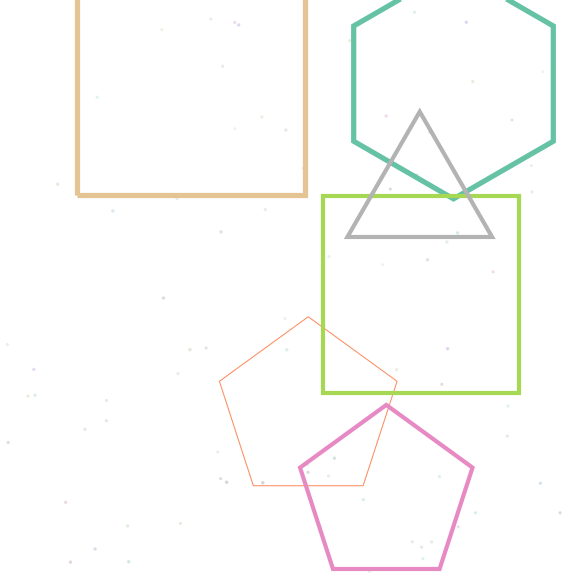[{"shape": "hexagon", "thickness": 2.5, "radius": 1.0, "center": [0.785, 0.854]}, {"shape": "pentagon", "thickness": 0.5, "radius": 0.81, "center": [0.534, 0.289]}, {"shape": "pentagon", "thickness": 2, "radius": 0.79, "center": [0.669, 0.141]}, {"shape": "square", "thickness": 2, "radius": 0.85, "center": [0.729, 0.49]}, {"shape": "square", "thickness": 2.5, "radius": 0.99, "center": [0.331, 0.859]}, {"shape": "triangle", "thickness": 2, "radius": 0.72, "center": [0.727, 0.661]}]